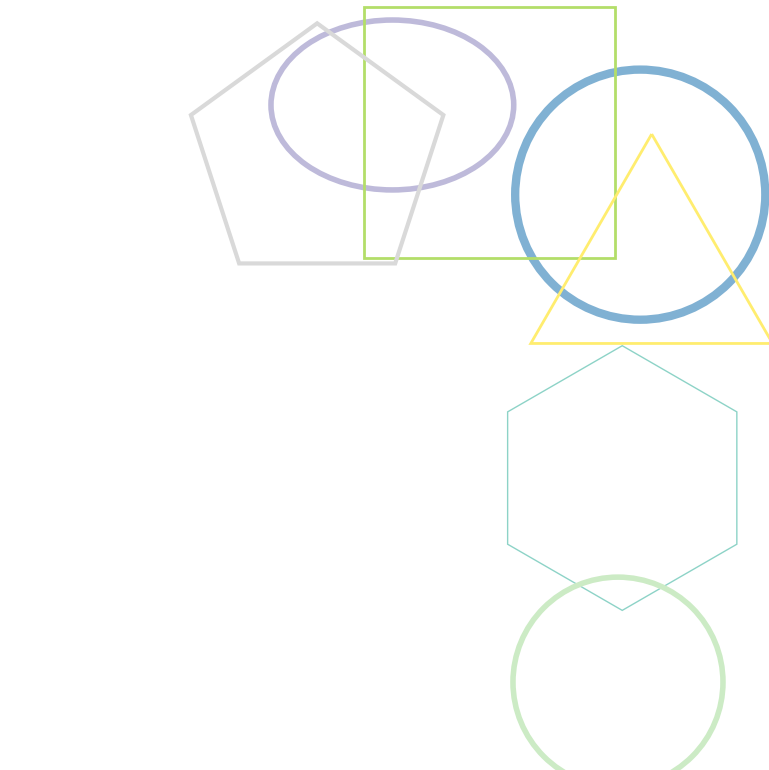[{"shape": "hexagon", "thickness": 0.5, "radius": 0.86, "center": [0.808, 0.379]}, {"shape": "oval", "thickness": 2, "radius": 0.79, "center": [0.51, 0.864]}, {"shape": "circle", "thickness": 3, "radius": 0.81, "center": [0.831, 0.747]}, {"shape": "square", "thickness": 1, "radius": 0.82, "center": [0.636, 0.828]}, {"shape": "pentagon", "thickness": 1.5, "radius": 0.86, "center": [0.412, 0.797]}, {"shape": "circle", "thickness": 2, "radius": 0.68, "center": [0.803, 0.114]}, {"shape": "triangle", "thickness": 1, "radius": 0.91, "center": [0.846, 0.645]}]